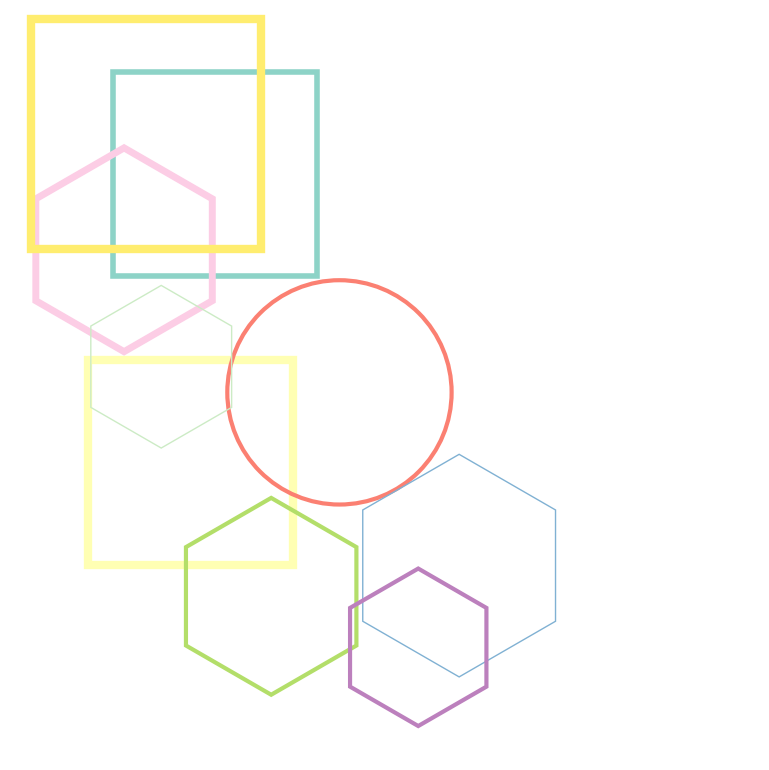[{"shape": "square", "thickness": 2, "radius": 0.66, "center": [0.279, 0.775]}, {"shape": "square", "thickness": 3, "radius": 0.67, "center": [0.248, 0.399]}, {"shape": "circle", "thickness": 1.5, "radius": 0.73, "center": [0.441, 0.49]}, {"shape": "hexagon", "thickness": 0.5, "radius": 0.72, "center": [0.596, 0.265]}, {"shape": "hexagon", "thickness": 1.5, "radius": 0.64, "center": [0.352, 0.226]}, {"shape": "hexagon", "thickness": 2.5, "radius": 0.66, "center": [0.161, 0.676]}, {"shape": "hexagon", "thickness": 1.5, "radius": 0.51, "center": [0.543, 0.159]}, {"shape": "hexagon", "thickness": 0.5, "radius": 0.53, "center": [0.209, 0.524]}, {"shape": "square", "thickness": 3, "radius": 0.75, "center": [0.189, 0.826]}]